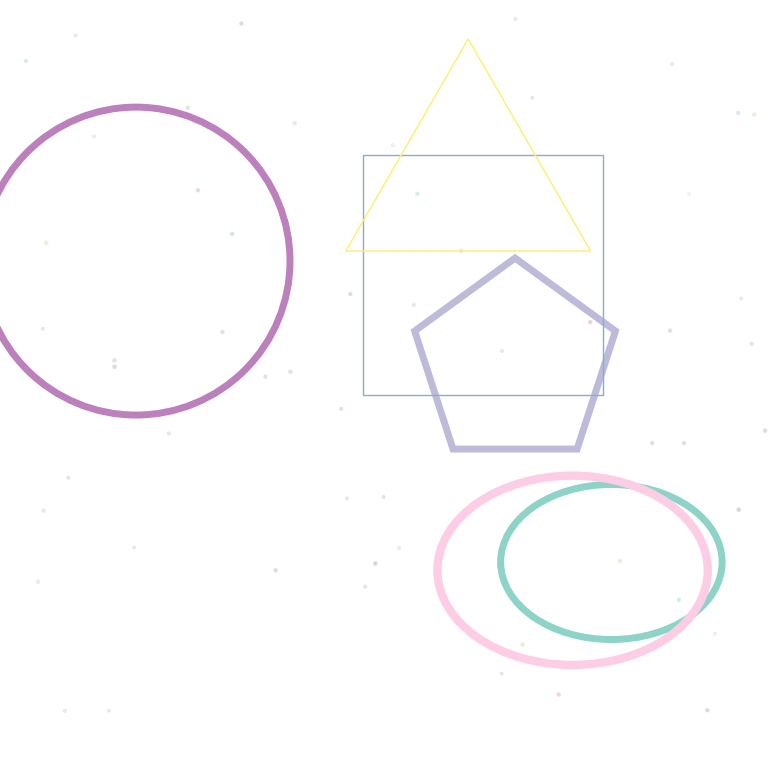[{"shape": "oval", "thickness": 2.5, "radius": 0.72, "center": [0.794, 0.27]}, {"shape": "pentagon", "thickness": 2.5, "radius": 0.69, "center": [0.669, 0.528]}, {"shape": "square", "thickness": 0.5, "radius": 0.78, "center": [0.627, 0.643]}, {"shape": "oval", "thickness": 3, "radius": 0.88, "center": [0.744, 0.259]}, {"shape": "circle", "thickness": 2.5, "radius": 1.0, "center": [0.177, 0.661]}, {"shape": "triangle", "thickness": 0.5, "radius": 0.92, "center": [0.608, 0.766]}]